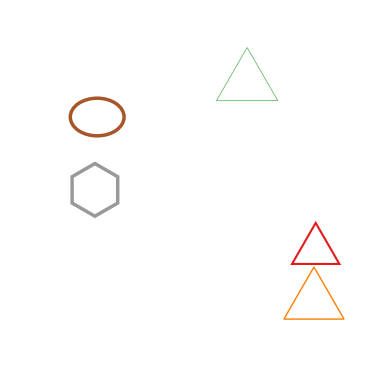[{"shape": "triangle", "thickness": 1.5, "radius": 0.36, "center": [0.82, 0.35]}, {"shape": "triangle", "thickness": 0.5, "radius": 0.46, "center": [0.642, 0.784]}, {"shape": "triangle", "thickness": 1, "radius": 0.45, "center": [0.815, 0.216]}, {"shape": "oval", "thickness": 2.5, "radius": 0.35, "center": [0.252, 0.696]}, {"shape": "hexagon", "thickness": 2.5, "radius": 0.34, "center": [0.246, 0.507]}]